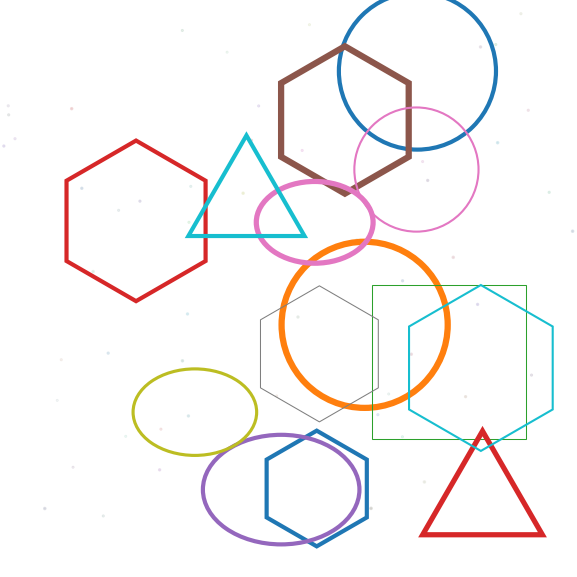[{"shape": "circle", "thickness": 2, "radius": 0.68, "center": [0.723, 0.876]}, {"shape": "hexagon", "thickness": 2, "radius": 0.5, "center": [0.548, 0.153]}, {"shape": "circle", "thickness": 3, "radius": 0.72, "center": [0.631, 0.437]}, {"shape": "square", "thickness": 0.5, "radius": 0.67, "center": [0.777, 0.372]}, {"shape": "hexagon", "thickness": 2, "radius": 0.7, "center": [0.236, 0.617]}, {"shape": "triangle", "thickness": 2.5, "radius": 0.6, "center": [0.836, 0.133]}, {"shape": "oval", "thickness": 2, "radius": 0.68, "center": [0.487, 0.151]}, {"shape": "hexagon", "thickness": 3, "radius": 0.64, "center": [0.597, 0.791]}, {"shape": "circle", "thickness": 1, "radius": 0.54, "center": [0.721, 0.706]}, {"shape": "oval", "thickness": 2.5, "radius": 0.51, "center": [0.545, 0.614]}, {"shape": "hexagon", "thickness": 0.5, "radius": 0.59, "center": [0.553, 0.386]}, {"shape": "oval", "thickness": 1.5, "radius": 0.54, "center": [0.337, 0.285]}, {"shape": "hexagon", "thickness": 1, "radius": 0.72, "center": [0.833, 0.362]}, {"shape": "triangle", "thickness": 2, "radius": 0.58, "center": [0.427, 0.648]}]